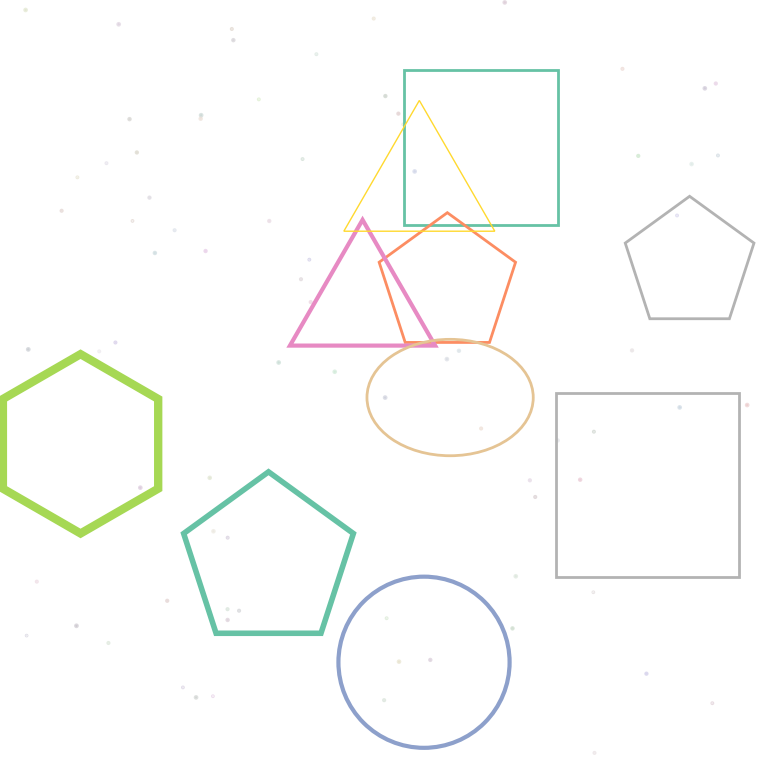[{"shape": "square", "thickness": 1, "radius": 0.5, "center": [0.625, 0.808]}, {"shape": "pentagon", "thickness": 2, "radius": 0.58, "center": [0.349, 0.271]}, {"shape": "pentagon", "thickness": 1, "radius": 0.47, "center": [0.581, 0.631]}, {"shape": "circle", "thickness": 1.5, "radius": 0.56, "center": [0.551, 0.14]}, {"shape": "triangle", "thickness": 1.5, "radius": 0.54, "center": [0.471, 0.606]}, {"shape": "hexagon", "thickness": 3, "radius": 0.58, "center": [0.105, 0.424]}, {"shape": "triangle", "thickness": 0.5, "radius": 0.57, "center": [0.545, 0.756]}, {"shape": "oval", "thickness": 1, "radius": 0.54, "center": [0.585, 0.484]}, {"shape": "square", "thickness": 1, "radius": 0.6, "center": [0.841, 0.371]}, {"shape": "pentagon", "thickness": 1, "radius": 0.44, "center": [0.896, 0.657]}]